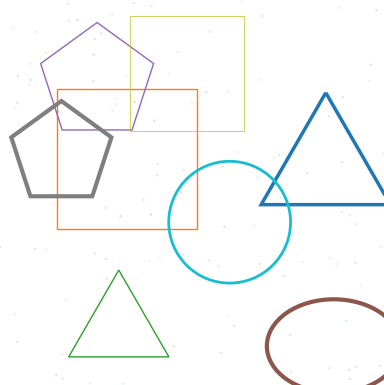[{"shape": "triangle", "thickness": 2.5, "radius": 0.97, "center": [0.846, 0.565]}, {"shape": "square", "thickness": 1, "radius": 0.91, "center": [0.33, 0.587]}, {"shape": "triangle", "thickness": 1, "radius": 0.75, "center": [0.309, 0.148]}, {"shape": "pentagon", "thickness": 1, "radius": 0.77, "center": [0.252, 0.787]}, {"shape": "oval", "thickness": 3, "radius": 0.87, "center": [0.867, 0.101]}, {"shape": "pentagon", "thickness": 3, "radius": 0.68, "center": [0.159, 0.601]}, {"shape": "square", "thickness": 0.5, "radius": 0.74, "center": [0.486, 0.809]}, {"shape": "circle", "thickness": 2, "radius": 0.79, "center": [0.596, 0.423]}]